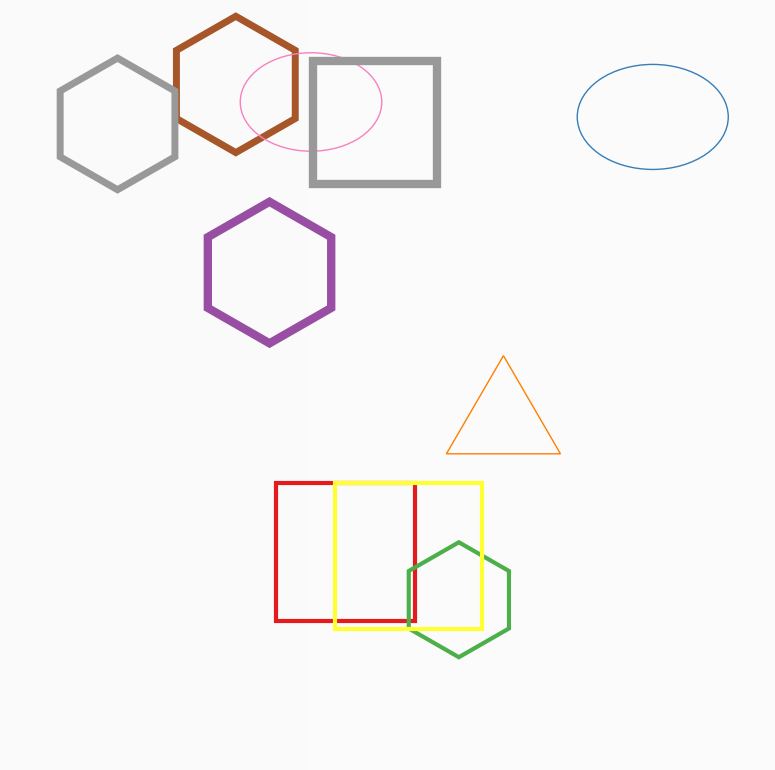[{"shape": "square", "thickness": 1.5, "radius": 0.45, "center": [0.446, 0.283]}, {"shape": "oval", "thickness": 0.5, "radius": 0.49, "center": [0.842, 0.848]}, {"shape": "hexagon", "thickness": 1.5, "radius": 0.37, "center": [0.592, 0.221]}, {"shape": "hexagon", "thickness": 3, "radius": 0.46, "center": [0.348, 0.646]}, {"shape": "triangle", "thickness": 0.5, "radius": 0.42, "center": [0.65, 0.453]}, {"shape": "square", "thickness": 1.5, "radius": 0.47, "center": [0.527, 0.278]}, {"shape": "hexagon", "thickness": 2.5, "radius": 0.44, "center": [0.304, 0.89]}, {"shape": "oval", "thickness": 0.5, "radius": 0.46, "center": [0.401, 0.868]}, {"shape": "square", "thickness": 3, "radius": 0.4, "center": [0.484, 0.841]}, {"shape": "hexagon", "thickness": 2.5, "radius": 0.43, "center": [0.152, 0.839]}]